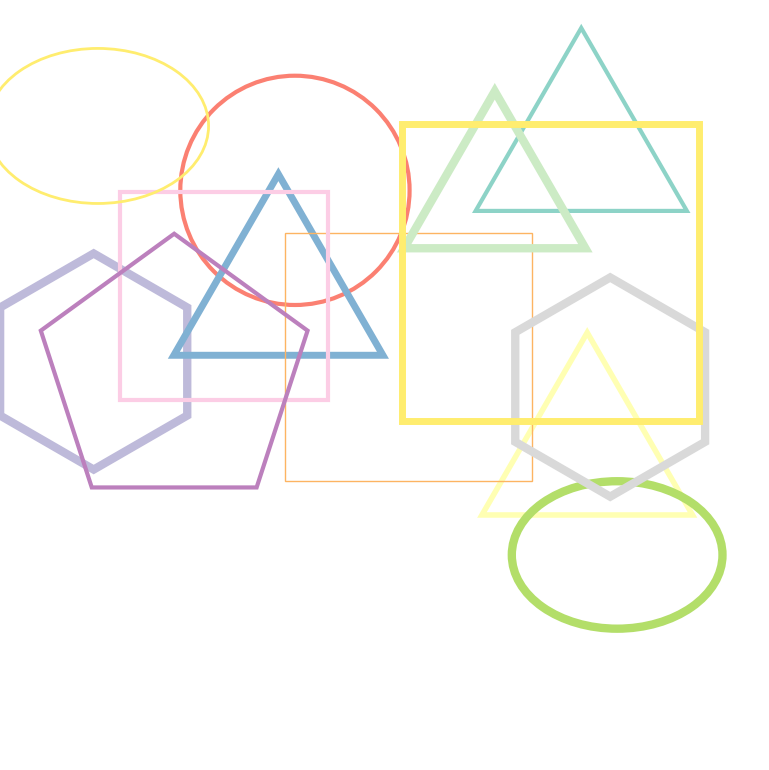[{"shape": "triangle", "thickness": 1.5, "radius": 0.79, "center": [0.755, 0.805]}, {"shape": "triangle", "thickness": 2, "radius": 0.79, "center": [0.763, 0.41]}, {"shape": "hexagon", "thickness": 3, "radius": 0.7, "center": [0.122, 0.531]}, {"shape": "circle", "thickness": 1.5, "radius": 0.74, "center": [0.383, 0.753]}, {"shape": "triangle", "thickness": 2.5, "radius": 0.78, "center": [0.362, 0.617]}, {"shape": "square", "thickness": 0.5, "radius": 0.8, "center": [0.531, 0.537]}, {"shape": "oval", "thickness": 3, "radius": 0.68, "center": [0.802, 0.279]}, {"shape": "square", "thickness": 1.5, "radius": 0.67, "center": [0.291, 0.616]}, {"shape": "hexagon", "thickness": 3, "radius": 0.71, "center": [0.792, 0.497]}, {"shape": "pentagon", "thickness": 1.5, "radius": 0.91, "center": [0.226, 0.514]}, {"shape": "triangle", "thickness": 3, "radius": 0.68, "center": [0.643, 0.746]}, {"shape": "square", "thickness": 2.5, "radius": 0.96, "center": [0.715, 0.646]}, {"shape": "oval", "thickness": 1, "radius": 0.72, "center": [0.127, 0.836]}]